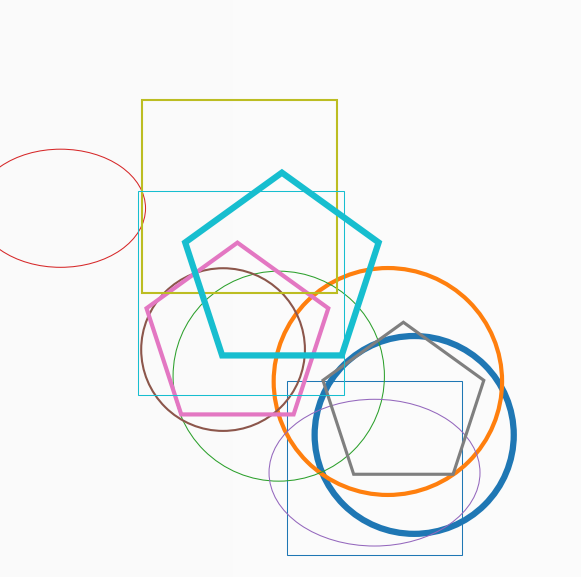[{"shape": "square", "thickness": 0.5, "radius": 0.75, "center": [0.644, 0.189]}, {"shape": "circle", "thickness": 3, "radius": 0.86, "center": [0.713, 0.246]}, {"shape": "circle", "thickness": 2, "radius": 0.98, "center": [0.667, 0.339]}, {"shape": "circle", "thickness": 0.5, "radius": 0.91, "center": [0.48, 0.348]}, {"shape": "oval", "thickness": 0.5, "radius": 0.73, "center": [0.104, 0.639]}, {"shape": "oval", "thickness": 0.5, "radius": 0.91, "center": [0.644, 0.181]}, {"shape": "circle", "thickness": 1, "radius": 0.7, "center": [0.384, 0.394]}, {"shape": "pentagon", "thickness": 2, "radius": 0.82, "center": [0.408, 0.415]}, {"shape": "pentagon", "thickness": 1.5, "radius": 0.73, "center": [0.694, 0.296]}, {"shape": "square", "thickness": 1, "radius": 0.84, "center": [0.413, 0.659]}, {"shape": "square", "thickness": 0.5, "radius": 0.88, "center": [0.415, 0.491]}, {"shape": "pentagon", "thickness": 3, "radius": 0.87, "center": [0.485, 0.525]}]